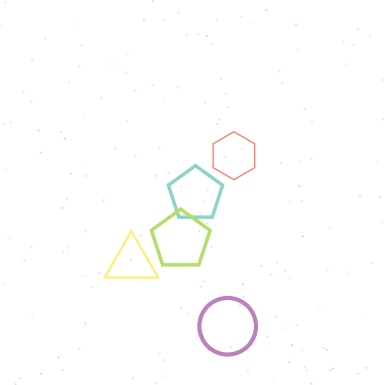[{"shape": "pentagon", "thickness": 2.5, "radius": 0.37, "center": [0.508, 0.496]}, {"shape": "hexagon", "thickness": 1, "radius": 0.31, "center": [0.608, 0.596]}, {"shape": "pentagon", "thickness": 2.5, "radius": 0.4, "center": [0.469, 0.377]}, {"shape": "circle", "thickness": 3, "radius": 0.37, "center": [0.591, 0.153]}, {"shape": "triangle", "thickness": 1.5, "radius": 0.4, "center": [0.341, 0.319]}]